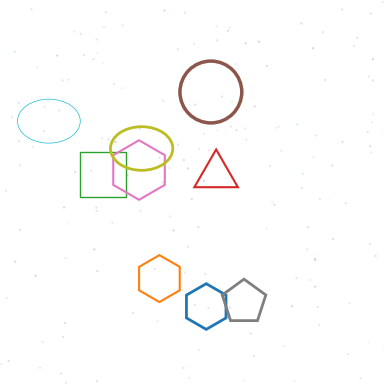[{"shape": "hexagon", "thickness": 2, "radius": 0.3, "center": [0.536, 0.204]}, {"shape": "hexagon", "thickness": 1.5, "radius": 0.3, "center": [0.414, 0.276]}, {"shape": "square", "thickness": 1, "radius": 0.3, "center": [0.268, 0.546]}, {"shape": "triangle", "thickness": 1.5, "radius": 0.33, "center": [0.561, 0.546]}, {"shape": "circle", "thickness": 2.5, "radius": 0.4, "center": [0.548, 0.761]}, {"shape": "hexagon", "thickness": 1.5, "radius": 0.39, "center": [0.361, 0.558]}, {"shape": "pentagon", "thickness": 2, "radius": 0.3, "center": [0.634, 0.215]}, {"shape": "oval", "thickness": 2, "radius": 0.4, "center": [0.368, 0.614]}, {"shape": "oval", "thickness": 0.5, "radius": 0.41, "center": [0.127, 0.685]}]